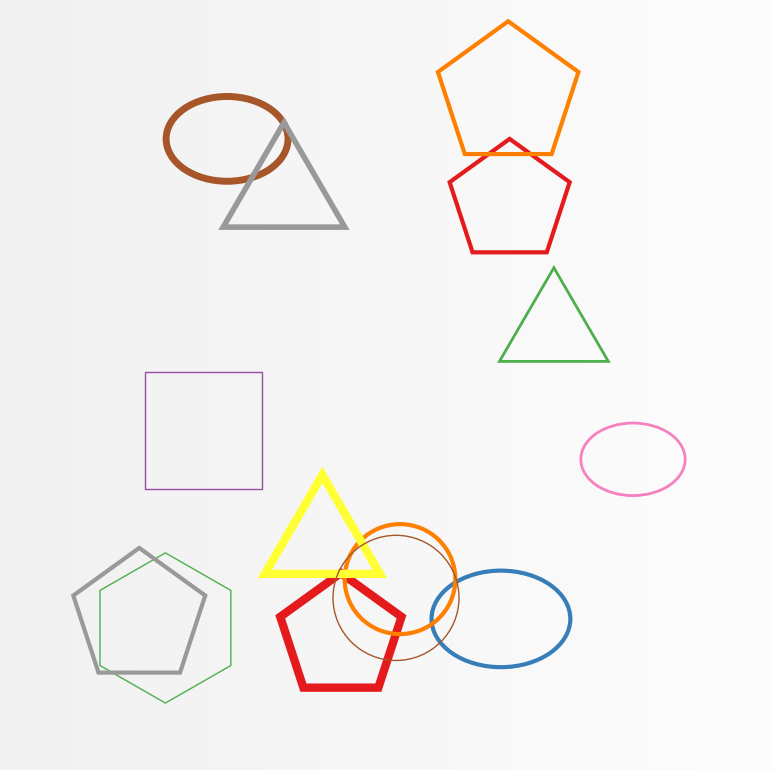[{"shape": "pentagon", "thickness": 3, "radius": 0.41, "center": [0.44, 0.174]}, {"shape": "pentagon", "thickness": 1.5, "radius": 0.41, "center": [0.658, 0.738]}, {"shape": "oval", "thickness": 1.5, "radius": 0.45, "center": [0.646, 0.196]}, {"shape": "triangle", "thickness": 1, "radius": 0.41, "center": [0.715, 0.571]}, {"shape": "hexagon", "thickness": 0.5, "radius": 0.49, "center": [0.213, 0.184]}, {"shape": "square", "thickness": 0.5, "radius": 0.38, "center": [0.263, 0.441]}, {"shape": "pentagon", "thickness": 1.5, "radius": 0.48, "center": [0.656, 0.877]}, {"shape": "circle", "thickness": 1.5, "radius": 0.36, "center": [0.516, 0.248]}, {"shape": "triangle", "thickness": 3, "radius": 0.43, "center": [0.416, 0.298]}, {"shape": "oval", "thickness": 2.5, "radius": 0.39, "center": [0.293, 0.82]}, {"shape": "circle", "thickness": 0.5, "radius": 0.41, "center": [0.511, 0.224]}, {"shape": "oval", "thickness": 1, "radius": 0.34, "center": [0.817, 0.403]}, {"shape": "pentagon", "thickness": 1.5, "radius": 0.45, "center": [0.18, 0.199]}, {"shape": "triangle", "thickness": 2, "radius": 0.45, "center": [0.366, 0.75]}]